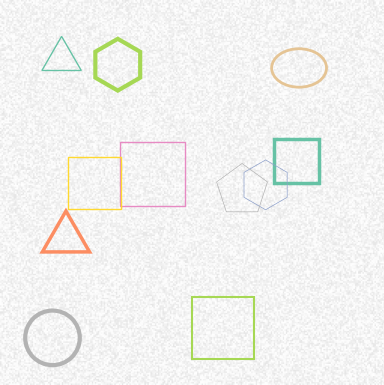[{"shape": "triangle", "thickness": 1, "radius": 0.3, "center": [0.16, 0.846]}, {"shape": "square", "thickness": 2.5, "radius": 0.29, "center": [0.77, 0.582]}, {"shape": "triangle", "thickness": 2.5, "radius": 0.35, "center": [0.171, 0.381]}, {"shape": "hexagon", "thickness": 0.5, "radius": 0.32, "center": [0.69, 0.52]}, {"shape": "square", "thickness": 1, "radius": 0.42, "center": [0.396, 0.548]}, {"shape": "square", "thickness": 1.5, "radius": 0.4, "center": [0.579, 0.148]}, {"shape": "hexagon", "thickness": 3, "radius": 0.34, "center": [0.306, 0.832]}, {"shape": "square", "thickness": 1, "radius": 0.34, "center": [0.246, 0.524]}, {"shape": "oval", "thickness": 2, "radius": 0.36, "center": [0.777, 0.823]}, {"shape": "pentagon", "thickness": 0.5, "radius": 0.35, "center": [0.629, 0.506]}, {"shape": "circle", "thickness": 3, "radius": 0.35, "center": [0.136, 0.122]}]